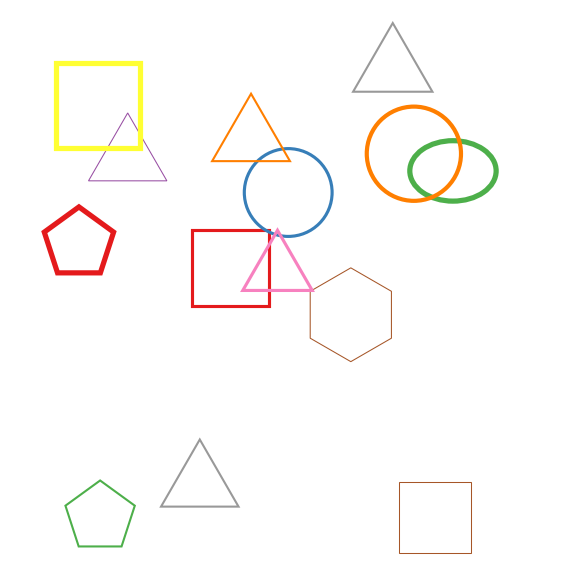[{"shape": "pentagon", "thickness": 2.5, "radius": 0.32, "center": [0.137, 0.578]}, {"shape": "square", "thickness": 1.5, "radius": 0.33, "center": [0.399, 0.535]}, {"shape": "circle", "thickness": 1.5, "radius": 0.38, "center": [0.499, 0.666]}, {"shape": "oval", "thickness": 2.5, "radius": 0.37, "center": [0.784, 0.703]}, {"shape": "pentagon", "thickness": 1, "radius": 0.32, "center": [0.173, 0.104]}, {"shape": "triangle", "thickness": 0.5, "radius": 0.39, "center": [0.221, 0.725]}, {"shape": "triangle", "thickness": 1, "radius": 0.39, "center": [0.435, 0.759]}, {"shape": "circle", "thickness": 2, "radius": 0.41, "center": [0.717, 0.733]}, {"shape": "square", "thickness": 2.5, "radius": 0.37, "center": [0.17, 0.817]}, {"shape": "hexagon", "thickness": 0.5, "radius": 0.41, "center": [0.607, 0.454]}, {"shape": "square", "thickness": 0.5, "radius": 0.31, "center": [0.753, 0.103]}, {"shape": "triangle", "thickness": 1.5, "radius": 0.35, "center": [0.481, 0.531]}, {"shape": "triangle", "thickness": 1, "radius": 0.4, "center": [0.68, 0.88]}, {"shape": "triangle", "thickness": 1, "radius": 0.39, "center": [0.346, 0.161]}]